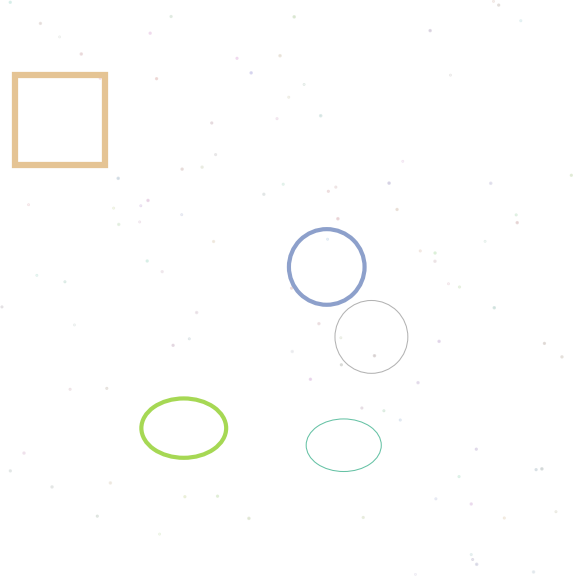[{"shape": "oval", "thickness": 0.5, "radius": 0.33, "center": [0.595, 0.228]}, {"shape": "circle", "thickness": 2, "radius": 0.33, "center": [0.566, 0.537]}, {"shape": "oval", "thickness": 2, "radius": 0.37, "center": [0.318, 0.258]}, {"shape": "square", "thickness": 3, "radius": 0.39, "center": [0.104, 0.792]}, {"shape": "circle", "thickness": 0.5, "radius": 0.32, "center": [0.643, 0.416]}]